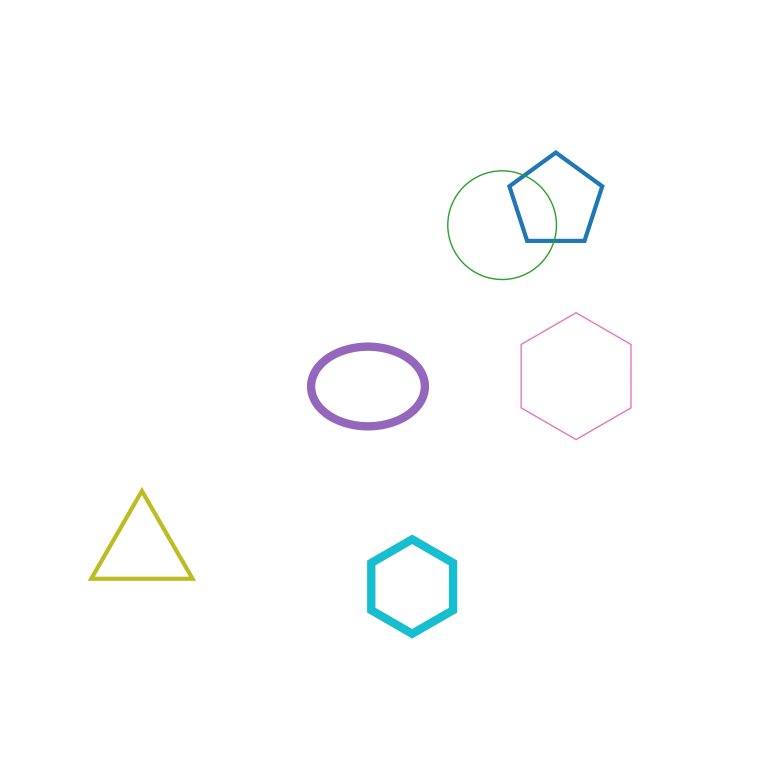[{"shape": "pentagon", "thickness": 1.5, "radius": 0.32, "center": [0.722, 0.738]}, {"shape": "circle", "thickness": 0.5, "radius": 0.35, "center": [0.652, 0.708]}, {"shape": "oval", "thickness": 3, "radius": 0.37, "center": [0.478, 0.498]}, {"shape": "hexagon", "thickness": 0.5, "radius": 0.41, "center": [0.748, 0.511]}, {"shape": "triangle", "thickness": 1.5, "radius": 0.38, "center": [0.184, 0.286]}, {"shape": "hexagon", "thickness": 3, "radius": 0.31, "center": [0.535, 0.238]}]